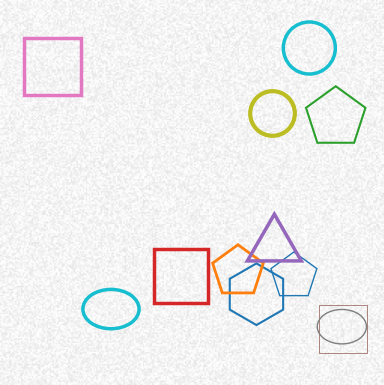[{"shape": "pentagon", "thickness": 1, "radius": 0.31, "center": [0.763, 0.283]}, {"shape": "hexagon", "thickness": 1.5, "radius": 0.4, "center": [0.666, 0.236]}, {"shape": "pentagon", "thickness": 2, "radius": 0.35, "center": [0.618, 0.295]}, {"shape": "pentagon", "thickness": 1.5, "radius": 0.41, "center": [0.872, 0.695]}, {"shape": "square", "thickness": 2.5, "radius": 0.35, "center": [0.47, 0.283]}, {"shape": "triangle", "thickness": 2.5, "radius": 0.4, "center": [0.713, 0.363]}, {"shape": "square", "thickness": 0.5, "radius": 0.31, "center": [0.891, 0.147]}, {"shape": "square", "thickness": 2.5, "radius": 0.37, "center": [0.136, 0.827]}, {"shape": "oval", "thickness": 1, "radius": 0.32, "center": [0.888, 0.151]}, {"shape": "circle", "thickness": 3, "radius": 0.29, "center": [0.708, 0.705]}, {"shape": "oval", "thickness": 2.5, "radius": 0.36, "center": [0.288, 0.197]}, {"shape": "circle", "thickness": 2.5, "radius": 0.34, "center": [0.803, 0.875]}]